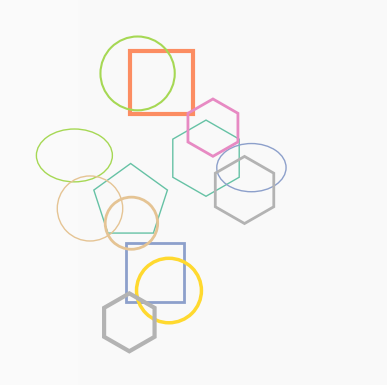[{"shape": "hexagon", "thickness": 1, "radius": 0.49, "center": [0.532, 0.589]}, {"shape": "pentagon", "thickness": 1, "radius": 0.5, "center": [0.337, 0.475]}, {"shape": "square", "thickness": 3, "radius": 0.41, "center": [0.416, 0.786]}, {"shape": "oval", "thickness": 1, "radius": 0.45, "center": [0.649, 0.565]}, {"shape": "square", "thickness": 2, "radius": 0.38, "center": [0.4, 0.293]}, {"shape": "hexagon", "thickness": 2, "radius": 0.37, "center": [0.55, 0.668]}, {"shape": "oval", "thickness": 1, "radius": 0.49, "center": [0.192, 0.596]}, {"shape": "circle", "thickness": 1.5, "radius": 0.48, "center": [0.355, 0.809]}, {"shape": "circle", "thickness": 2.5, "radius": 0.42, "center": [0.436, 0.245]}, {"shape": "circle", "thickness": 1, "radius": 0.42, "center": [0.232, 0.458]}, {"shape": "circle", "thickness": 2, "radius": 0.34, "center": [0.339, 0.42]}, {"shape": "hexagon", "thickness": 2, "radius": 0.44, "center": [0.631, 0.507]}, {"shape": "hexagon", "thickness": 3, "radius": 0.38, "center": [0.334, 0.163]}]